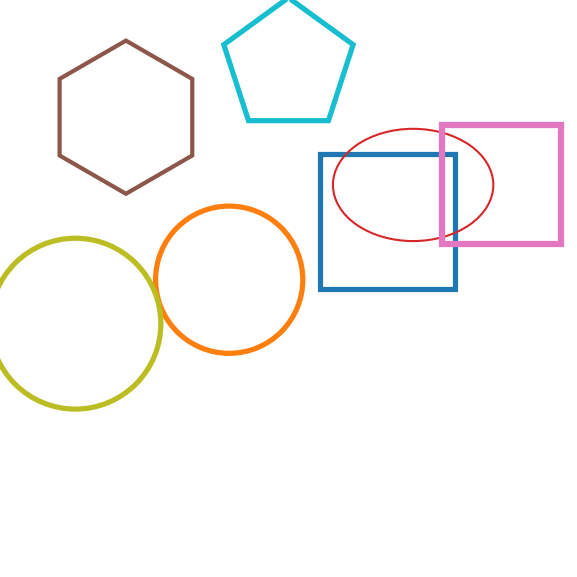[{"shape": "square", "thickness": 2.5, "radius": 0.58, "center": [0.67, 0.616]}, {"shape": "circle", "thickness": 2.5, "radius": 0.64, "center": [0.397, 0.515]}, {"shape": "oval", "thickness": 1, "radius": 0.69, "center": [0.715, 0.679]}, {"shape": "hexagon", "thickness": 2, "radius": 0.66, "center": [0.218, 0.796]}, {"shape": "square", "thickness": 3, "radius": 0.52, "center": [0.868, 0.68]}, {"shape": "circle", "thickness": 2.5, "radius": 0.74, "center": [0.131, 0.439]}, {"shape": "pentagon", "thickness": 2.5, "radius": 0.59, "center": [0.499, 0.885]}]